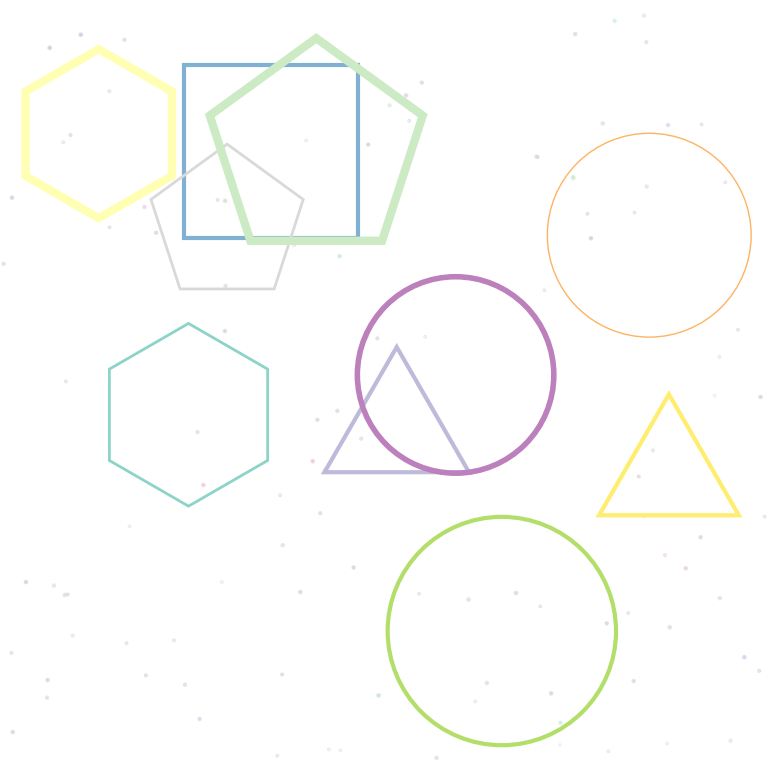[{"shape": "hexagon", "thickness": 1, "radius": 0.59, "center": [0.245, 0.461]}, {"shape": "hexagon", "thickness": 3, "radius": 0.55, "center": [0.128, 0.826]}, {"shape": "triangle", "thickness": 1.5, "radius": 0.54, "center": [0.515, 0.441]}, {"shape": "square", "thickness": 1.5, "radius": 0.56, "center": [0.352, 0.803]}, {"shape": "circle", "thickness": 0.5, "radius": 0.66, "center": [0.843, 0.695]}, {"shape": "circle", "thickness": 1.5, "radius": 0.74, "center": [0.652, 0.18]}, {"shape": "pentagon", "thickness": 1, "radius": 0.52, "center": [0.295, 0.709]}, {"shape": "circle", "thickness": 2, "radius": 0.64, "center": [0.592, 0.513]}, {"shape": "pentagon", "thickness": 3, "radius": 0.73, "center": [0.411, 0.805]}, {"shape": "triangle", "thickness": 1.5, "radius": 0.52, "center": [0.869, 0.383]}]